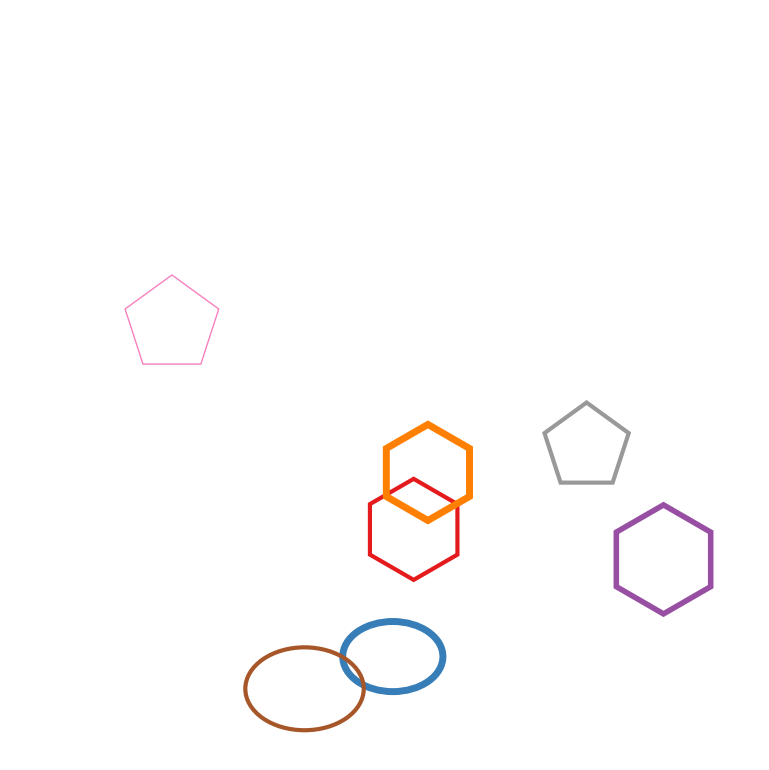[{"shape": "hexagon", "thickness": 1.5, "radius": 0.33, "center": [0.537, 0.313]}, {"shape": "oval", "thickness": 2.5, "radius": 0.33, "center": [0.51, 0.147]}, {"shape": "hexagon", "thickness": 2, "radius": 0.35, "center": [0.862, 0.274]}, {"shape": "hexagon", "thickness": 2.5, "radius": 0.31, "center": [0.556, 0.386]}, {"shape": "oval", "thickness": 1.5, "radius": 0.38, "center": [0.395, 0.105]}, {"shape": "pentagon", "thickness": 0.5, "radius": 0.32, "center": [0.223, 0.579]}, {"shape": "pentagon", "thickness": 1.5, "radius": 0.29, "center": [0.762, 0.42]}]